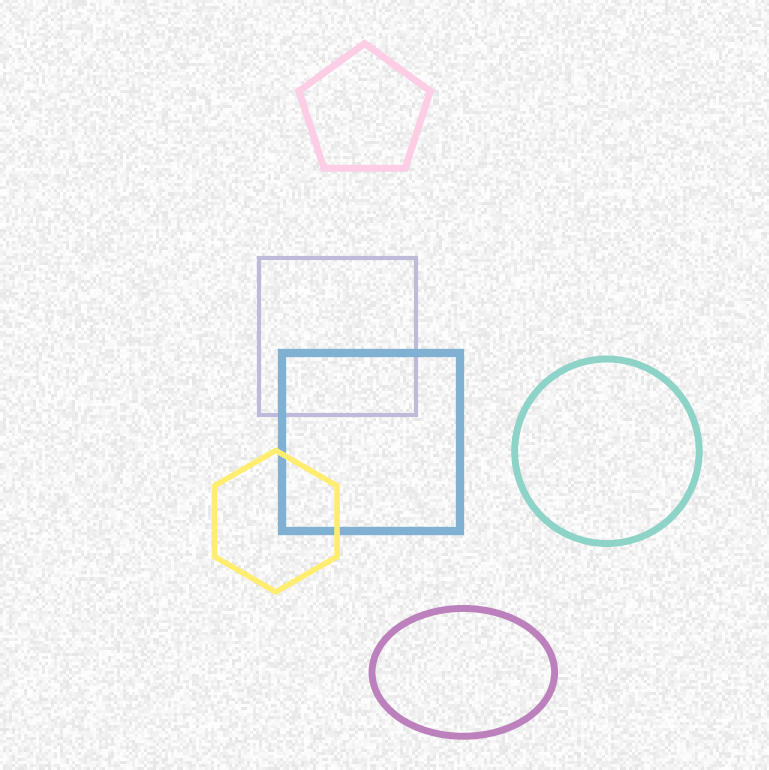[{"shape": "circle", "thickness": 2.5, "radius": 0.6, "center": [0.788, 0.414]}, {"shape": "square", "thickness": 1.5, "radius": 0.51, "center": [0.438, 0.563]}, {"shape": "square", "thickness": 3, "radius": 0.58, "center": [0.482, 0.426]}, {"shape": "pentagon", "thickness": 2.5, "radius": 0.45, "center": [0.473, 0.854]}, {"shape": "oval", "thickness": 2.5, "radius": 0.59, "center": [0.602, 0.127]}, {"shape": "hexagon", "thickness": 2, "radius": 0.46, "center": [0.358, 0.323]}]